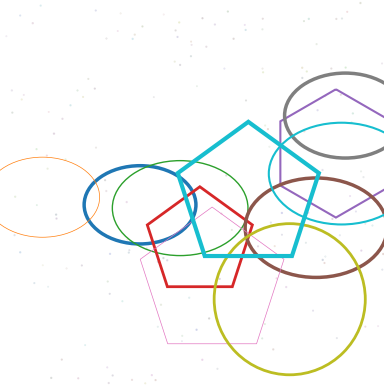[{"shape": "oval", "thickness": 2.5, "radius": 0.73, "center": [0.364, 0.468]}, {"shape": "oval", "thickness": 0.5, "radius": 0.74, "center": [0.11, 0.488]}, {"shape": "oval", "thickness": 1, "radius": 0.88, "center": [0.468, 0.459]}, {"shape": "pentagon", "thickness": 2, "radius": 0.72, "center": [0.519, 0.371]}, {"shape": "hexagon", "thickness": 1.5, "radius": 0.83, "center": [0.872, 0.602]}, {"shape": "oval", "thickness": 2.5, "radius": 0.92, "center": [0.821, 0.409]}, {"shape": "pentagon", "thickness": 0.5, "radius": 0.98, "center": [0.551, 0.266]}, {"shape": "oval", "thickness": 2.5, "radius": 0.79, "center": [0.897, 0.7]}, {"shape": "circle", "thickness": 2, "radius": 0.98, "center": [0.753, 0.223]}, {"shape": "oval", "thickness": 1.5, "radius": 0.94, "center": [0.887, 0.549]}, {"shape": "pentagon", "thickness": 3, "radius": 0.96, "center": [0.645, 0.491]}]